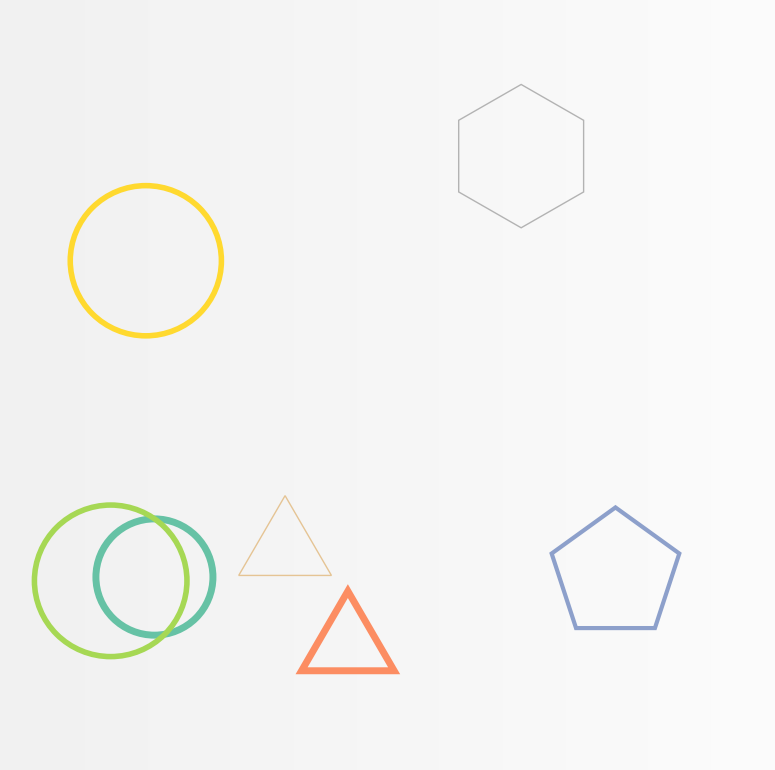[{"shape": "circle", "thickness": 2.5, "radius": 0.38, "center": [0.199, 0.251]}, {"shape": "triangle", "thickness": 2.5, "radius": 0.34, "center": [0.449, 0.163]}, {"shape": "pentagon", "thickness": 1.5, "radius": 0.43, "center": [0.794, 0.254]}, {"shape": "circle", "thickness": 2, "radius": 0.49, "center": [0.143, 0.246]}, {"shape": "circle", "thickness": 2, "radius": 0.49, "center": [0.188, 0.661]}, {"shape": "triangle", "thickness": 0.5, "radius": 0.35, "center": [0.368, 0.287]}, {"shape": "hexagon", "thickness": 0.5, "radius": 0.47, "center": [0.672, 0.797]}]